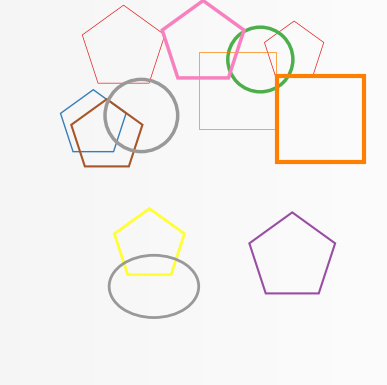[{"shape": "pentagon", "thickness": 0.5, "radius": 0.4, "center": [0.759, 0.865]}, {"shape": "pentagon", "thickness": 0.5, "radius": 0.56, "center": [0.319, 0.875]}, {"shape": "pentagon", "thickness": 1, "radius": 0.44, "center": [0.241, 0.678]}, {"shape": "circle", "thickness": 2.5, "radius": 0.42, "center": [0.672, 0.845]}, {"shape": "pentagon", "thickness": 1.5, "radius": 0.58, "center": [0.754, 0.332]}, {"shape": "square", "thickness": 0.5, "radius": 0.5, "center": [0.613, 0.764]}, {"shape": "square", "thickness": 3, "radius": 0.56, "center": [0.827, 0.691]}, {"shape": "pentagon", "thickness": 2, "radius": 0.47, "center": [0.386, 0.363]}, {"shape": "pentagon", "thickness": 1.5, "radius": 0.48, "center": [0.276, 0.646]}, {"shape": "pentagon", "thickness": 2.5, "radius": 0.56, "center": [0.524, 0.887]}, {"shape": "circle", "thickness": 2.5, "radius": 0.47, "center": [0.365, 0.7]}, {"shape": "oval", "thickness": 2, "radius": 0.58, "center": [0.397, 0.256]}]